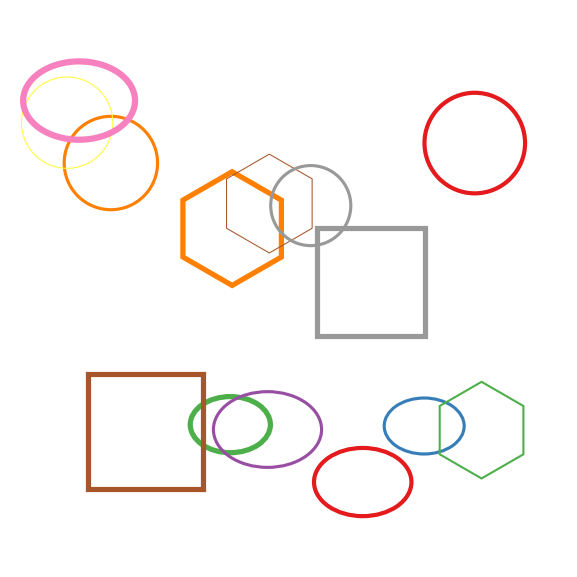[{"shape": "oval", "thickness": 2, "radius": 0.42, "center": [0.628, 0.164]}, {"shape": "circle", "thickness": 2, "radius": 0.44, "center": [0.822, 0.751]}, {"shape": "oval", "thickness": 1.5, "radius": 0.35, "center": [0.735, 0.261]}, {"shape": "hexagon", "thickness": 1, "radius": 0.42, "center": [0.834, 0.254]}, {"shape": "oval", "thickness": 2.5, "radius": 0.35, "center": [0.399, 0.264]}, {"shape": "oval", "thickness": 1.5, "radius": 0.47, "center": [0.463, 0.255]}, {"shape": "hexagon", "thickness": 2.5, "radius": 0.49, "center": [0.402, 0.603]}, {"shape": "circle", "thickness": 1.5, "radius": 0.4, "center": [0.192, 0.717]}, {"shape": "circle", "thickness": 0.5, "radius": 0.4, "center": [0.116, 0.787]}, {"shape": "square", "thickness": 2.5, "radius": 0.5, "center": [0.251, 0.252]}, {"shape": "hexagon", "thickness": 0.5, "radius": 0.43, "center": [0.466, 0.647]}, {"shape": "oval", "thickness": 3, "radius": 0.48, "center": [0.137, 0.825]}, {"shape": "square", "thickness": 2.5, "radius": 0.47, "center": [0.643, 0.511]}, {"shape": "circle", "thickness": 1.5, "radius": 0.35, "center": [0.538, 0.643]}]